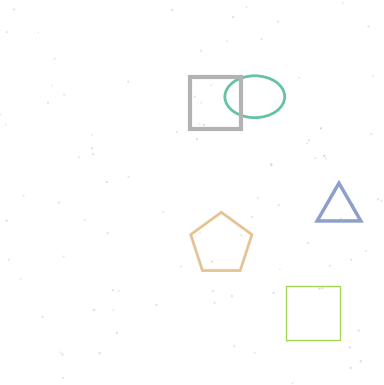[{"shape": "oval", "thickness": 2, "radius": 0.39, "center": [0.662, 0.749]}, {"shape": "triangle", "thickness": 2.5, "radius": 0.33, "center": [0.88, 0.459]}, {"shape": "square", "thickness": 1, "radius": 0.35, "center": [0.812, 0.187]}, {"shape": "pentagon", "thickness": 2, "radius": 0.42, "center": [0.575, 0.365]}, {"shape": "square", "thickness": 3, "radius": 0.34, "center": [0.56, 0.733]}]